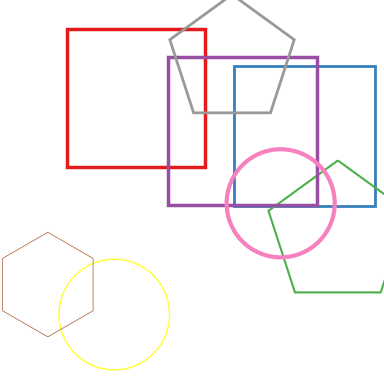[{"shape": "square", "thickness": 2.5, "radius": 0.89, "center": [0.354, 0.745]}, {"shape": "square", "thickness": 2, "radius": 0.91, "center": [0.79, 0.646]}, {"shape": "pentagon", "thickness": 1.5, "radius": 0.95, "center": [0.878, 0.394]}, {"shape": "square", "thickness": 2.5, "radius": 0.96, "center": [0.629, 0.659]}, {"shape": "circle", "thickness": 1, "radius": 0.72, "center": [0.297, 0.183]}, {"shape": "hexagon", "thickness": 0.5, "radius": 0.68, "center": [0.124, 0.261]}, {"shape": "circle", "thickness": 3, "radius": 0.7, "center": [0.729, 0.472]}, {"shape": "pentagon", "thickness": 2, "radius": 0.85, "center": [0.603, 0.844]}]